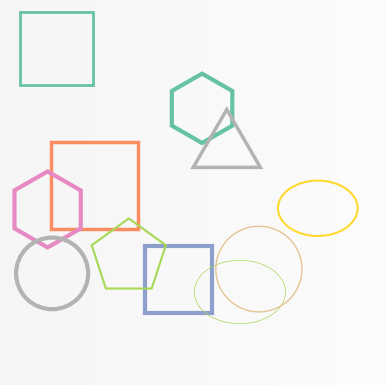[{"shape": "square", "thickness": 2, "radius": 0.47, "center": [0.146, 0.874]}, {"shape": "hexagon", "thickness": 3, "radius": 0.45, "center": [0.521, 0.719]}, {"shape": "square", "thickness": 2.5, "radius": 0.56, "center": [0.244, 0.519]}, {"shape": "square", "thickness": 3, "radius": 0.44, "center": [0.46, 0.274]}, {"shape": "hexagon", "thickness": 3, "radius": 0.49, "center": [0.123, 0.456]}, {"shape": "oval", "thickness": 0.5, "radius": 0.59, "center": [0.619, 0.241]}, {"shape": "pentagon", "thickness": 1.5, "radius": 0.5, "center": [0.332, 0.332]}, {"shape": "oval", "thickness": 1.5, "radius": 0.51, "center": [0.82, 0.459]}, {"shape": "circle", "thickness": 1, "radius": 0.56, "center": [0.668, 0.301]}, {"shape": "triangle", "thickness": 2.5, "radius": 0.5, "center": [0.585, 0.615]}, {"shape": "circle", "thickness": 3, "radius": 0.46, "center": [0.134, 0.29]}]